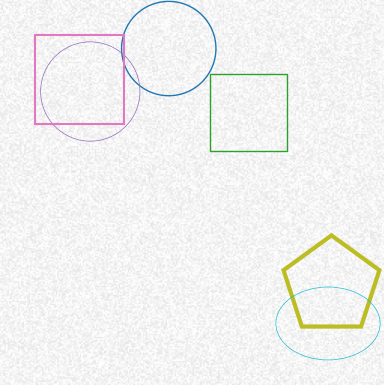[{"shape": "circle", "thickness": 1, "radius": 0.61, "center": [0.438, 0.874]}, {"shape": "square", "thickness": 1, "radius": 0.5, "center": [0.645, 0.708]}, {"shape": "circle", "thickness": 0.5, "radius": 0.64, "center": [0.235, 0.762]}, {"shape": "square", "thickness": 1.5, "radius": 0.58, "center": [0.207, 0.793]}, {"shape": "pentagon", "thickness": 3, "radius": 0.65, "center": [0.861, 0.258]}, {"shape": "oval", "thickness": 0.5, "radius": 0.68, "center": [0.852, 0.16]}]